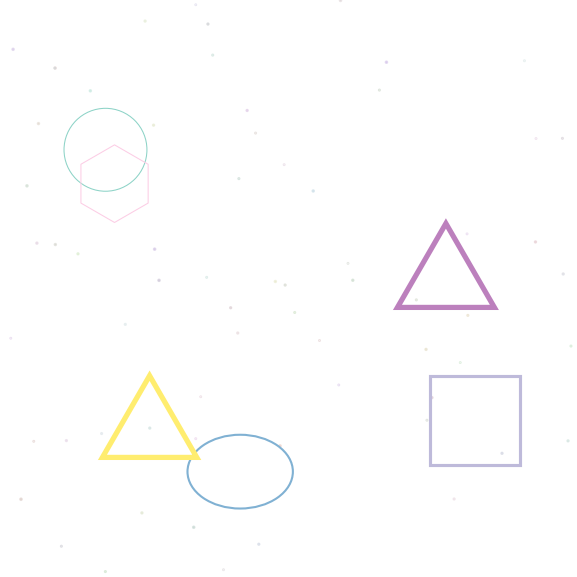[{"shape": "circle", "thickness": 0.5, "radius": 0.36, "center": [0.183, 0.74]}, {"shape": "square", "thickness": 1.5, "radius": 0.39, "center": [0.823, 0.271]}, {"shape": "oval", "thickness": 1, "radius": 0.46, "center": [0.416, 0.182]}, {"shape": "hexagon", "thickness": 0.5, "radius": 0.34, "center": [0.198, 0.681]}, {"shape": "triangle", "thickness": 2.5, "radius": 0.48, "center": [0.772, 0.515]}, {"shape": "triangle", "thickness": 2.5, "radius": 0.47, "center": [0.259, 0.254]}]